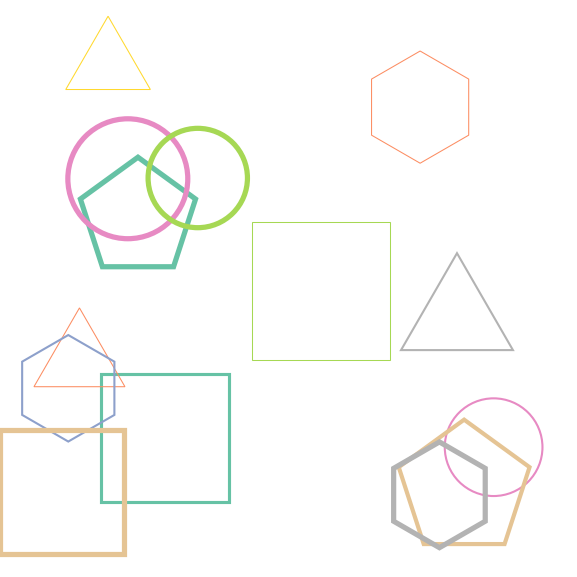[{"shape": "pentagon", "thickness": 2.5, "radius": 0.52, "center": [0.239, 0.622]}, {"shape": "square", "thickness": 1.5, "radius": 0.55, "center": [0.286, 0.24]}, {"shape": "triangle", "thickness": 0.5, "radius": 0.45, "center": [0.138, 0.375]}, {"shape": "hexagon", "thickness": 0.5, "radius": 0.49, "center": [0.727, 0.814]}, {"shape": "hexagon", "thickness": 1, "radius": 0.46, "center": [0.118, 0.327]}, {"shape": "circle", "thickness": 1, "radius": 0.42, "center": [0.855, 0.225]}, {"shape": "circle", "thickness": 2.5, "radius": 0.52, "center": [0.221, 0.69]}, {"shape": "circle", "thickness": 2.5, "radius": 0.43, "center": [0.342, 0.691]}, {"shape": "square", "thickness": 0.5, "radius": 0.6, "center": [0.556, 0.496]}, {"shape": "triangle", "thickness": 0.5, "radius": 0.42, "center": [0.187, 0.886]}, {"shape": "pentagon", "thickness": 2, "radius": 0.6, "center": [0.804, 0.153]}, {"shape": "square", "thickness": 2.5, "radius": 0.54, "center": [0.107, 0.147]}, {"shape": "hexagon", "thickness": 2.5, "radius": 0.46, "center": [0.761, 0.142]}, {"shape": "triangle", "thickness": 1, "radius": 0.56, "center": [0.791, 0.449]}]